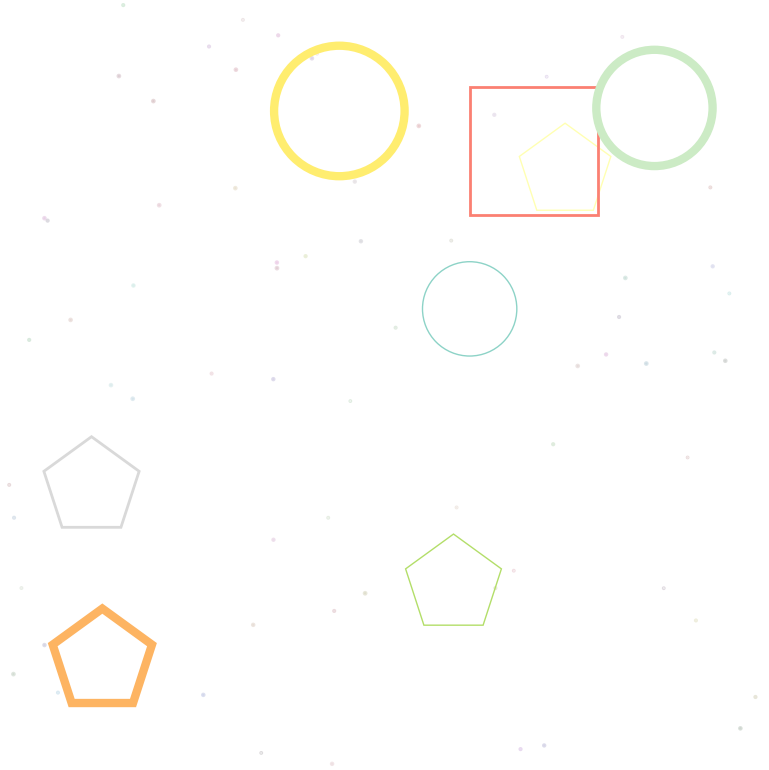[{"shape": "circle", "thickness": 0.5, "radius": 0.31, "center": [0.61, 0.599]}, {"shape": "pentagon", "thickness": 0.5, "radius": 0.31, "center": [0.734, 0.777]}, {"shape": "square", "thickness": 1, "radius": 0.42, "center": [0.693, 0.804]}, {"shape": "pentagon", "thickness": 3, "radius": 0.34, "center": [0.133, 0.142]}, {"shape": "pentagon", "thickness": 0.5, "radius": 0.33, "center": [0.589, 0.241]}, {"shape": "pentagon", "thickness": 1, "radius": 0.33, "center": [0.119, 0.368]}, {"shape": "circle", "thickness": 3, "radius": 0.38, "center": [0.85, 0.86]}, {"shape": "circle", "thickness": 3, "radius": 0.42, "center": [0.441, 0.856]}]